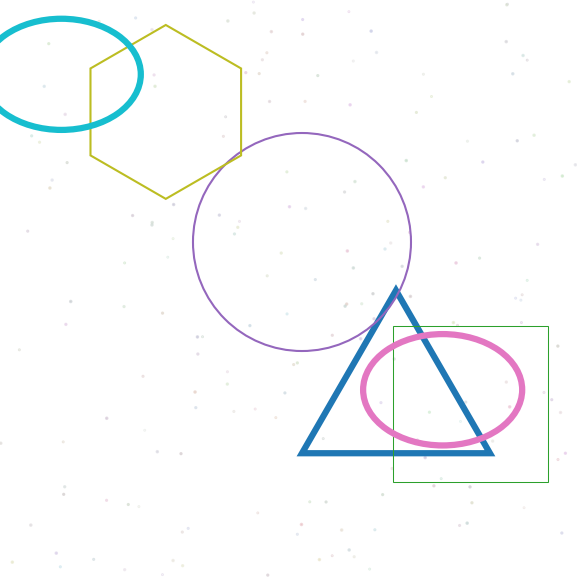[{"shape": "triangle", "thickness": 3, "radius": 0.94, "center": [0.686, 0.308]}, {"shape": "square", "thickness": 0.5, "radius": 0.67, "center": [0.814, 0.299]}, {"shape": "circle", "thickness": 1, "radius": 0.94, "center": [0.523, 0.58]}, {"shape": "oval", "thickness": 3, "radius": 0.69, "center": [0.766, 0.324]}, {"shape": "hexagon", "thickness": 1, "radius": 0.75, "center": [0.287, 0.805]}, {"shape": "oval", "thickness": 3, "radius": 0.69, "center": [0.106, 0.87]}]